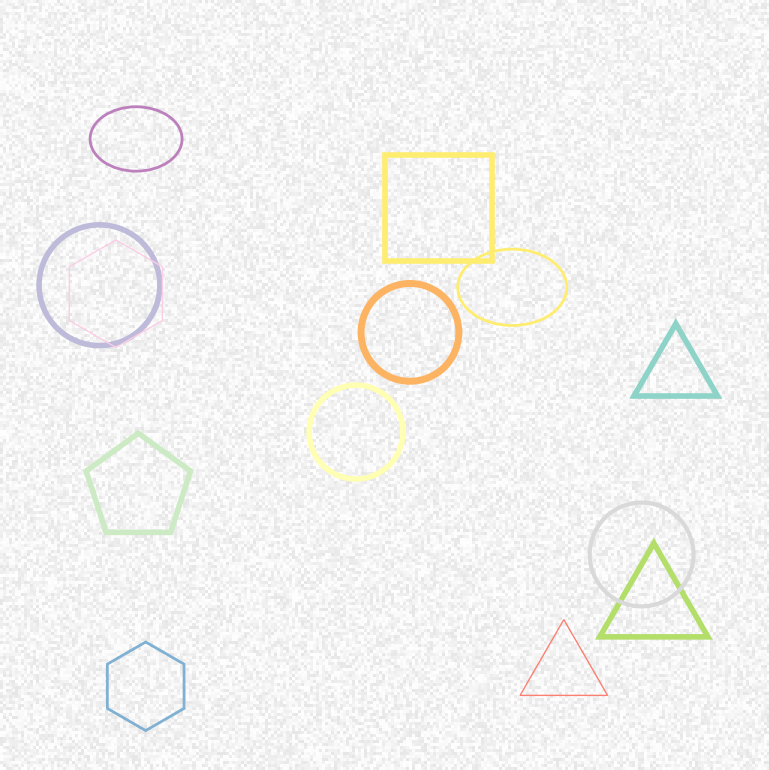[{"shape": "triangle", "thickness": 2, "radius": 0.31, "center": [0.878, 0.517]}, {"shape": "circle", "thickness": 2, "radius": 0.3, "center": [0.462, 0.439]}, {"shape": "circle", "thickness": 2, "radius": 0.39, "center": [0.129, 0.63]}, {"shape": "triangle", "thickness": 0.5, "radius": 0.33, "center": [0.732, 0.13]}, {"shape": "hexagon", "thickness": 1, "radius": 0.29, "center": [0.189, 0.109]}, {"shape": "circle", "thickness": 2.5, "radius": 0.32, "center": [0.532, 0.568]}, {"shape": "triangle", "thickness": 2, "radius": 0.41, "center": [0.849, 0.213]}, {"shape": "hexagon", "thickness": 0.5, "radius": 0.35, "center": [0.15, 0.619]}, {"shape": "circle", "thickness": 1.5, "radius": 0.34, "center": [0.833, 0.28]}, {"shape": "oval", "thickness": 1, "radius": 0.3, "center": [0.177, 0.82]}, {"shape": "pentagon", "thickness": 2, "radius": 0.36, "center": [0.18, 0.366]}, {"shape": "oval", "thickness": 1, "radius": 0.35, "center": [0.665, 0.627]}, {"shape": "square", "thickness": 2, "radius": 0.35, "center": [0.569, 0.73]}]